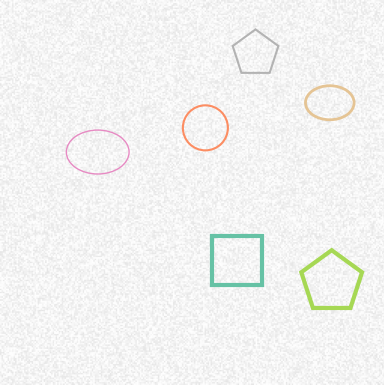[{"shape": "square", "thickness": 3, "radius": 0.32, "center": [0.616, 0.323]}, {"shape": "circle", "thickness": 1.5, "radius": 0.29, "center": [0.533, 0.668]}, {"shape": "oval", "thickness": 1, "radius": 0.41, "center": [0.254, 0.605]}, {"shape": "pentagon", "thickness": 3, "radius": 0.41, "center": [0.862, 0.267]}, {"shape": "oval", "thickness": 2, "radius": 0.32, "center": [0.857, 0.733]}, {"shape": "pentagon", "thickness": 1.5, "radius": 0.31, "center": [0.664, 0.861]}]